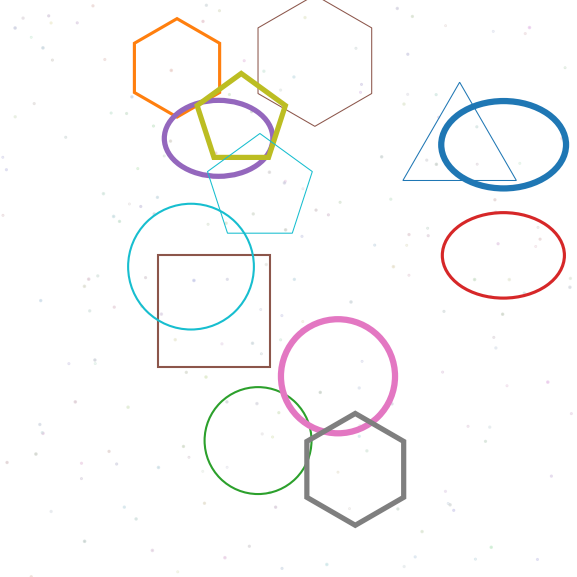[{"shape": "triangle", "thickness": 0.5, "radius": 0.57, "center": [0.796, 0.743]}, {"shape": "oval", "thickness": 3, "radius": 0.54, "center": [0.872, 0.749]}, {"shape": "hexagon", "thickness": 1.5, "radius": 0.43, "center": [0.307, 0.882]}, {"shape": "circle", "thickness": 1, "radius": 0.46, "center": [0.447, 0.236]}, {"shape": "oval", "thickness": 1.5, "radius": 0.53, "center": [0.872, 0.557]}, {"shape": "oval", "thickness": 2.5, "radius": 0.47, "center": [0.378, 0.76]}, {"shape": "hexagon", "thickness": 0.5, "radius": 0.57, "center": [0.545, 0.894]}, {"shape": "square", "thickness": 1, "radius": 0.49, "center": [0.371, 0.46]}, {"shape": "circle", "thickness": 3, "radius": 0.49, "center": [0.585, 0.348]}, {"shape": "hexagon", "thickness": 2.5, "radius": 0.48, "center": [0.615, 0.186]}, {"shape": "pentagon", "thickness": 2.5, "radius": 0.4, "center": [0.418, 0.792]}, {"shape": "circle", "thickness": 1, "radius": 0.54, "center": [0.331, 0.537]}, {"shape": "pentagon", "thickness": 0.5, "radius": 0.48, "center": [0.45, 0.673]}]